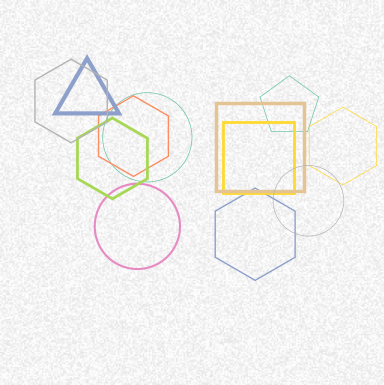[{"shape": "pentagon", "thickness": 0.5, "radius": 0.4, "center": [0.752, 0.723]}, {"shape": "circle", "thickness": 0.5, "radius": 0.58, "center": [0.383, 0.643]}, {"shape": "hexagon", "thickness": 1, "radius": 0.52, "center": [0.347, 0.646]}, {"shape": "triangle", "thickness": 3, "radius": 0.48, "center": [0.226, 0.753]}, {"shape": "hexagon", "thickness": 1, "radius": 0.6, "center": [0.663, 0.392]}, {"shape": "circle", "thickness": 1.5, "radius": 0.55, "center": [0.357, 0.412]}, {"shape": "hexagon", "thickness": 2, "radius": 0.52, "center": [0.292, 0.589]}, {"shape": "square", "thickness": 2, "radius": 0.46, "center": [0.671, 0.59]}, {"shape": "hexagon", "thickness": 0.5, "radius": 0.51, "center": [0.891, 0.621]}, {"shape": "square", "thickness": 2.5, "radius": 0.57, "center": [0.676, 0.618]}, {"shape": "circle", "thickness": 0.5, "radius": 0.46, "center": [0.801, 0.478]}, {"shape": "hexagon", "thickness": 1, "radius": 0.54, "center": [0.185, 0.738]}]